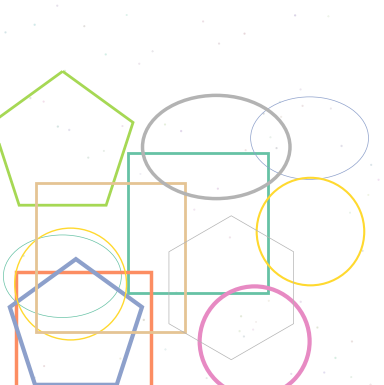[{"shape": "oval", "thickness": 0.5, "radius": 0.77, "center": [0.162, 0.283]}, {"shape": "square", "thickness": 2, "radius": 0.91, "center": [0.515, 0.42]}, {"shape": "square", "thickness": 2.5, "radius": 0.88, "center": [0.216, 0.117]}, {"shape": "pentagon", "thickness": 3, "radius": 0.9, "center": [0.197, 0.147]}, {"shape": "oval", "thickness": 0.5, "radius": 0.77, "center": [0.804, 0.641]}, {"shape": "circle", "thickness": 3, "radius": 0.71, "center": [0.661, 0.113]}, {"shape": "pentagon", "thickness": 2, "radius": 0.96, "center": [0.163, 0.623]}, {"shape": "circle", "thickness": 1, "radius": 0.73, "center": [0.183, 0.262]}, {"shape": "circle", "thickness": 1.5, "radius": 0.7, "center": [0.806, 0.399]}, {"shape": "square", "thickness": 2, "radius": 0.97, "center": [0.288, 0.33]}, {"shape": "oval", "thickness": 2.5, "radius": 0.96, "center": [0.562, 0.618]}, {"shape": "hexagon", "thickness": 0.5, "radius": 0.93, "center": [0.601, 0.253]}]